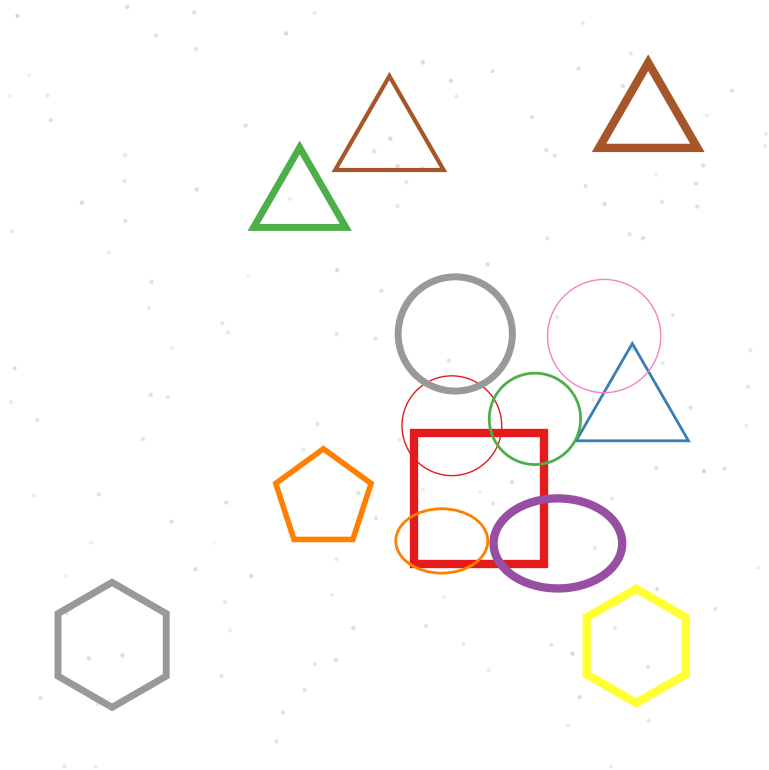[{"shape": "circle", "thickness": 0.5, "radius": 0.32, "center": [0.587, 0.447]}, {"shape": "square", "thickness": 3, "radius": 0.42, "center": [0.622, 0.353]}, {"shape": "triangle", "thickness": 1, "radius": 0.42, "center": [0.821, 0.47]}, {"shape": "triangle", "thickness": 2.5, "radius": 0.35, "center": [0.389, 0.739]}, {"shape": "circle", "thickness": 1, "radius": 0.3, "center": [0.695, 0.456]}, {"shape": "oval", "thickness": 3, "radius": 0.42, "center": [0.725, 0.294]}, {"shape": "pentagon", "thickness": 2, "radius": 0.33, "center": [0.42, 0.352]}, {"shape": "oval", "thickness": 1, "radius": 0.3, "center": [0.574, 0.297]}, {"shape": "hexagon", "thickness": 3, "radius": 0.37, "center": [0.826, 0.161]}, {"shape": "triangle", "thickness": 3, "radius": 0.37, "center": [0.842, 0.845]}, {"shape": "triangle", "thickness": 1.5, "radius": 0.41, "center": [0.506, 0.82]}, {"shape": "circle", "thickness": 0.5, "radius": 0.37, "center": [0.785, 0.564]}, {"shape": "circle", "thickness": 2.5, "radius": 0.37, "center": [0.591, 0.566]}, {"shape": "hexagon", "thickness": 2.5, "radius": 0.41, "center": [0.146, 0.163]}]